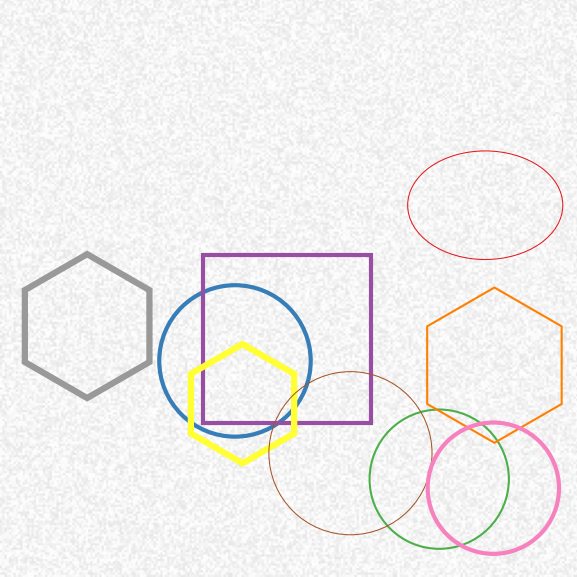[{"shape": "oval", "thickness": 0.5, "radius": 0.67, "center": [0.84, 0.644]}, {"shape": "circle", "thickness": 2, "radius": 0.66, "center": [0.407, 0.374]}, {"shape": "circle", "thickness": 1, "radius": 0.6, "center": [0.761, 0.169]}, {"shape": "square", "thickness": 2, "radius": 0.73, "center": [0.497, 0.413]}, {"shape": "hexagon", "thickness": 1, "radius": 0.67, "center": [0.856, 0.367]}, {"shape": "hexagon", "thickness": 3, "radius": 0.52, "center": [0.42, 0.3]}, {"shape": "circle", "thickness": 0.5, "radius": 0.71, "center": [0.607, 0.214]}, {"shape": "circle", "thickness": 2, "radius": 0.57, "center": [0.854, 0.154]}, {"shape": "hexagon", "thickness": 3, "radius": 0.62, "center": [0.151, 0.434]}]